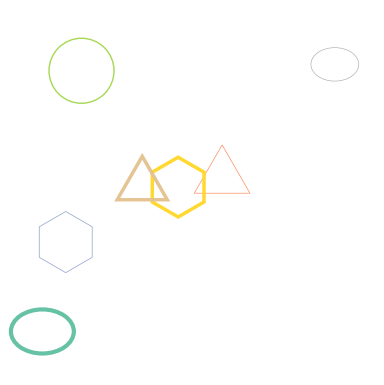[{"shape": "oval", "thickness": 3, "radius": 0.41, "center": [0.11, 0.139]}, {"shape": "triangle", "thickness": 0.5, "radius": 0.42, "center": [0.577, 0.54]}, {"shape": "hexagon", "thickness": 0.5, "radius": 0.4, "center": [0.171, 0.371]}, {"shape": "circle", "thickness": 1, "radius": 0.42, "center": [0.212, 0.816]}, {"shape": "hexagon", "thickness": 2.5, "radius": 0.39, "center": [0.463, 0.514]}, {"shape": "triangle", "thickness": 2.5, "radius": 0.38, "center": [0.369, 0.519]}, {"shape": "oval", "thickness": 0.5, "radius": 0.31, "center": [0.87, 0.833]}]